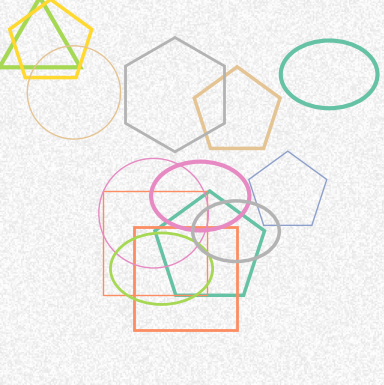[{"shape": "pentagon", "thickness": 2.5, "radius": 0.75, "center": [0.545, 0.354]}, {"shape": "oval", "thickness": 3, "radius": 0.63, "center": [0.855, 0.807]}, {"shape": "square", "thickness": 2, "radius": 0.67, "center": [0.482, 0.277]}, {"shape": "square", "thickness": 1, "radius": 0.67, "center": [0.403, 0.368]}, {"shape": "pentagon", "thickness": 1, "radius": 0.53, "center": [0.747, 0.501]}, {"shape": "circle", "thickness": 1, "radius": 0.71, "center": [0.399, 0.446]}, {"shape": "oval", "thickness": 3, "radius": 0.64, "center": [0.52, 0.491]}, {"shape": "triangle", "thickness": 3, "radius": 0.61, "center": [0.104, 0.886]}, {"shape": "oval", "thickness": 2, "radius": 0.66, "center": [0.42, 0.302]}, {"shape": "pentagon", "thickness": 2.5, "radius": 0.56, "center": [0.132, 0.889]}, {"shape": "pentagon", "thickness": 2.5, "radius": 0.59, "center": [0.616, 0.709]}, {"shape": "circle", "thickness": 1, "radius": 0.61, "center": [0.192, 0.76]}, {"shape": "oval", "thickness": 2.5, "radius": 0.56, "center": [0.613, 0.4]}, {"shape": "hexagon", "thickness": 2, "radius": 0.74, "center": [0.455, 0.754]}]